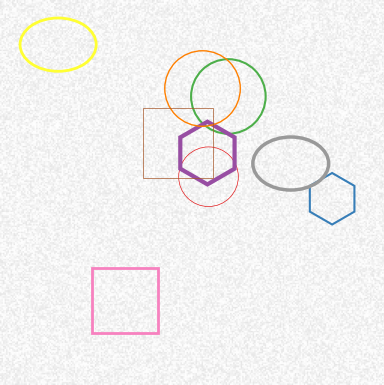[{"shape": "circle", "thickness": 0.5, "radius": 0.39, "center": [0.542, 0.541]}, {"shape": "hexagon", "thickness": 1.5, "radius": 0.33, "center": [0.863, 0.484]}, {"shape": "circle", "thickness": 1.5, "radius": 0.48, "center": [0.593, 0.749]}, {"shape": "hexagon", "thickness": 3, "radius": 0.41, "center": [0.539, 0.602]}, {"shape": "circle", "thickness": 1, "radius": 0.49, "center": [0.526, 0.77]}, {"shape": "oval", "thickness": 2, "radius": 0.49, "center": [0.151, 0.884]}, {"shape": "square", "thickness": 0.5, "radius": 0.45, "center": [0.462, 0.629]}, {"shape": "square", "thickness": 2, "radius": 0.43, "center": [0.326, 0.219]}, {"shape": "oval", "thickness": 2.5, "radius": 0.49, "center": [0.755, 0.575]}]